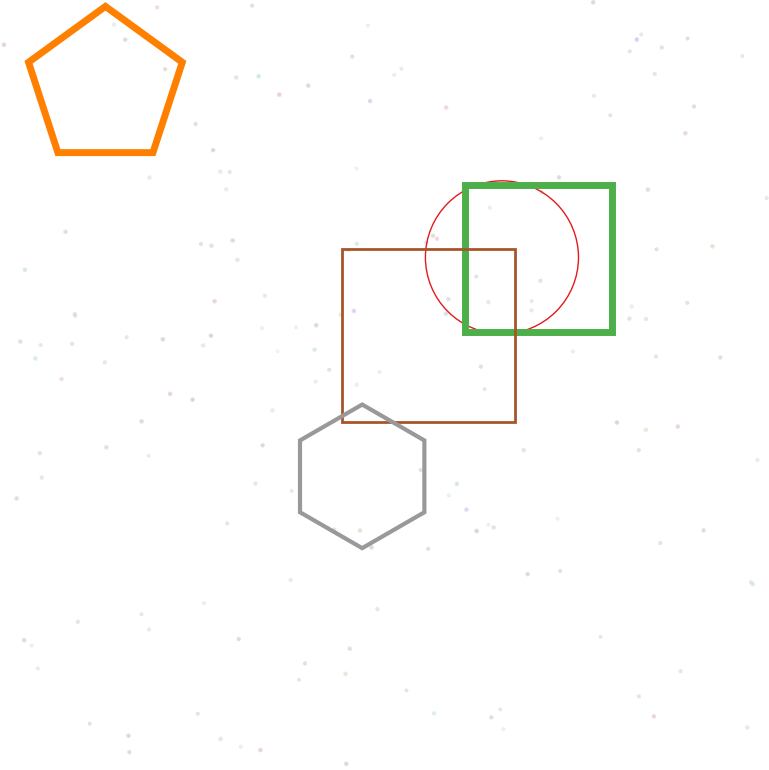[{"shape": "circle", "thickness": 0.5, "radius": 0.5, "center": [0.652, 0.666]}, {"shape": "square", "thickness": 2.5, "radius": 0.48, "center": [0.699, 0.664]}, {"shape": "pentagon", "thickness": 2.5, "radius": 0.52, "center": [0.137, 0.887]}, {"shape": "square", "thickness": 1, "radius": 0.56, "center": [0.557, 0.565]}, {"shape": "hexagon", "thickness": 1.5, "radius": 0.47, "center": [0.47, 0.381]}]